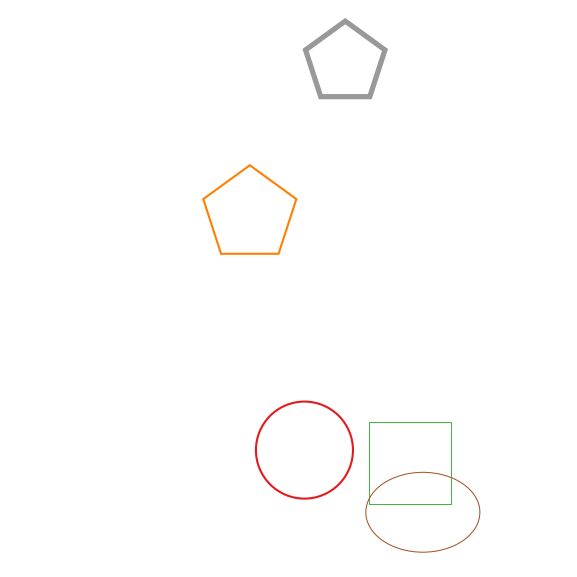[{"shape": "circle", "thickness": 1, "radius": 0.42, "center": [0.527, 0.22]}, {"shape": "square", "thickness": 0.5, "radius": 0.35, "center": [0.709, 0.197]}, {"shape": "pentagon", "thickness": 1, "radius": 0.42, "center": [0.433, 0.628]}, {"shape": "oval", "thickness": 0.5, "radius": 0.49, "center": [0.732, 0.112]}, {"shape": "pentagon", "thickness": 2.5, "radius": 0.36, "center": [0.598, 0.89]}]